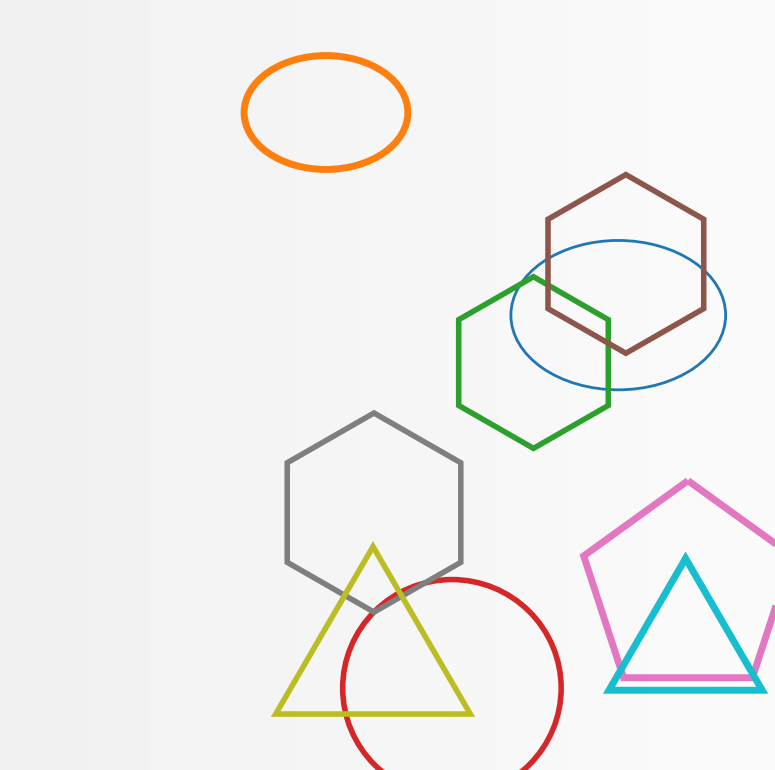[{"shape": "oval", "thickness": 1, "radius": 0.69, "center": [0.798, 0.591]}, {"shape": "oval", "thickness": 2.5, "radius": 0.53, "center": [0.421, 0.854]}, {"shape": "hexagon", "thickness": 2, "radius": 0.56, "center": [0.688, 0.529]}, {"shape": "circle", "thickness": 2, "radius": 0.7, "center": [0.583, 0.106]}, {"shape": "hexagon", "thickness": 2, "radius": 0.58, "center": [0.808, 0.657]}, {"shape": "pentagon", "thickness": 2.5, "radius": 0.71, "center": [0.888, 0.234]}, {"shape": "hexagon", "thickness": 2, "radius": 0.65, "center": [0.483, 0.334]}, {"shape": "triangle", "thickness": 2, "radius": 0.72, "center": [0.481, 0.145]}, {"shape": "triangle", "thickness": 2.5, "radius": 0.57, "center": [0.885, 0.161]}]